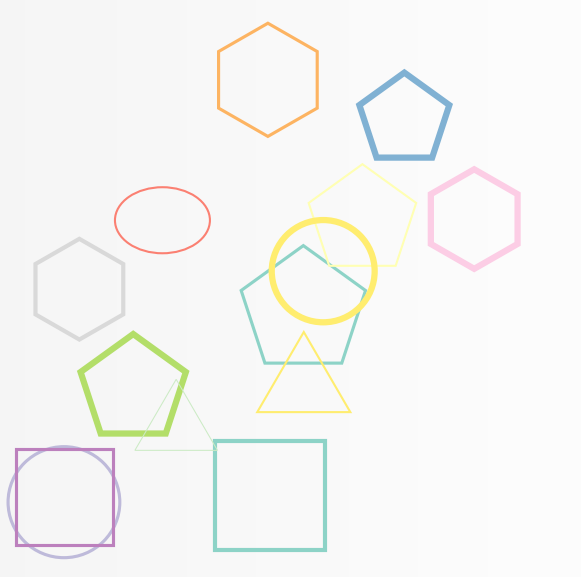[{"shape": "pentagon", "thickness": 1.5, "radius": 0.56, "center": [0.522, 0.461]}, {"shape": "square", "thickness": 2, "radius": 0.47, "center": [0.465, 0.141]}, {"shape": "pentagon", "thickness": 1, "radius": 0.49, "center": [0.624, 0.618]}, {"shape": "circle", "thickness": 1.5, "radius": 0.48, "center": [0.11, 0.13]}, {"shape": "oval", "thickness": 1, "radius": 0.41, "center": [0.279, 0.618]}, {"shape": "pentagon", "thickness": 3, "radius": 0.41, "center": [0.696, 0.792]}, {"shape": "hexagon", "thickness": 1.5, "radius": 0.49, "center": [0.461, 0.861]}, {"shape": "pentagon", "thickness": 3, "radius": 0.48, "center": [0.229, 0.325]}, {"shape": "hexagon", "thickness": 3, "radius": 0.43, "center": [0.816, 0.62]}, {"shape": "hexagon", "thickness": 2, "radius": 0.44, "center": [0.137, 0.498]}, {"shape": "square", "thickness": 1.5, "radius": 0.42, "center": [0.112, 0.138]}, {"shape": "triangle", "thickness": 0.5, "radius": 0.41, "center": [0.303, 0.26]}, {"shape": "circle", "thickness": 3, "radius": 0.44, "center": [0.556, 0.53]}, {"shape": "triangle", "thickness": 1, "radius": 0.46, "center": [0.523, 0.332]}]